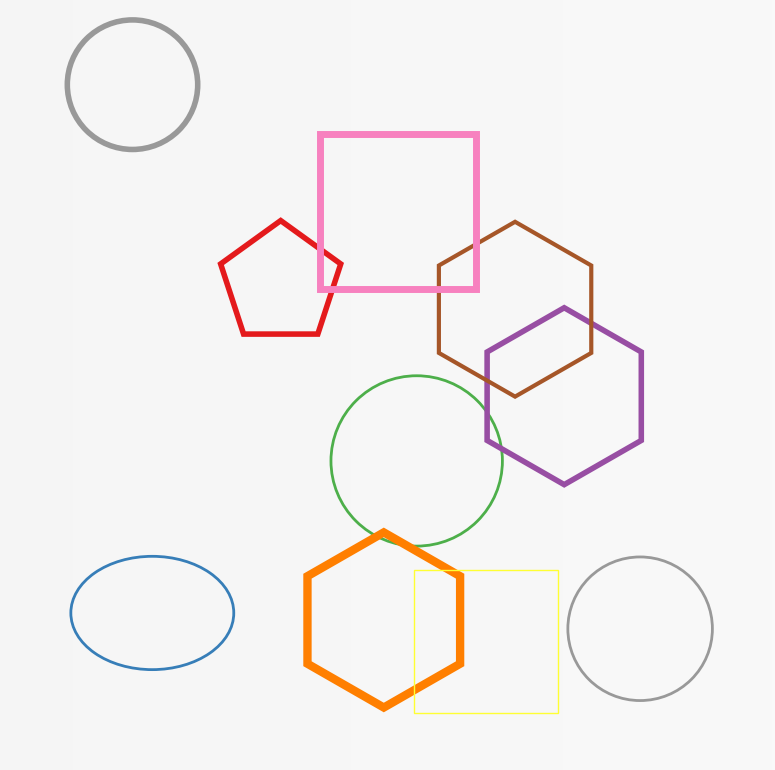[{"shape": "pentagon", "thickness": 2, "radius": 0.41, "center": [0.362, 0.632]}, {"shape": "oval", "thickness": 1, "radius": 0.53, "center": [0.197, 0.204]}, {"shape": "circle", "thickness": 1, "radius": 0.55, "center": [0.538, 0.401]}, {"shape": "hexagon", "thickness": 2, "radius": 0.57, "center": [0.728, 0.485]}, {"shape": "hexagon", "thickness": 3, "radius": 0.57, "center": [0.495, 0.195]}, {"shape": "square", "thickness": 0.5, "radius": 0.46, "center": [0.627, 0.167]}, {"shape": "hexagon", "thickness": 1.5, "radius": 0.57, "center": [0.665, 0.598]}, {"shape": "square", "thickness": 2.5, "radius": 0.5, "center": [0.514, 0.725]}, {"shape": "circle", "thickness": 1, "radius": 0.47, "center": [0.826, 0.183]}, {"shape": "circle", "thickness": 2, "radius": 0.42, "center": [0.171, 0.89]}]